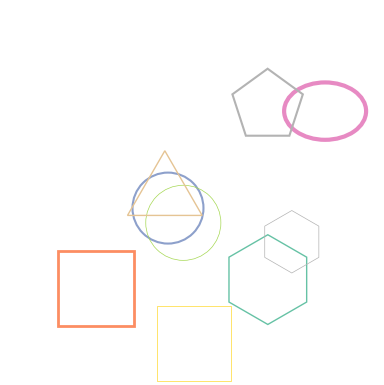[{"shape": "hexagon", "thickness": 1, "radius": 0.58, "center": [0.696, 0.274]}, {"shape": "square", "thickness": 2, "radius": 0.49, "center": [0.249, 0.251]}, {"shape": "circle", "thickness": 1.5, "radius": 0.46, "center": [0.436, 0.46]}, {"shape": "oval", "thickness": 3, "radius": 0.53, "center": [0.844, 0.711]}, {"shape": "circle", "thickness": 0.5, "radius": 0.49, "center": [0.476, 0.421]}, {"shape": "square", "thickness": 0.5, "radius": 0.48, "center": [0.503, 0.107]}, {"shape": "triangle", "thickness": 1, "radius": 0.56, "center": [0.428, 0.496]}, {"shape": "pentagon", "thickness": 1.5, "radius": 0.48, "center": [0.695, 0.725]}, {"shape": "hexagon", "thickness": 0.5, "radius": 0.41, "center": [0.758, 0.372]}]